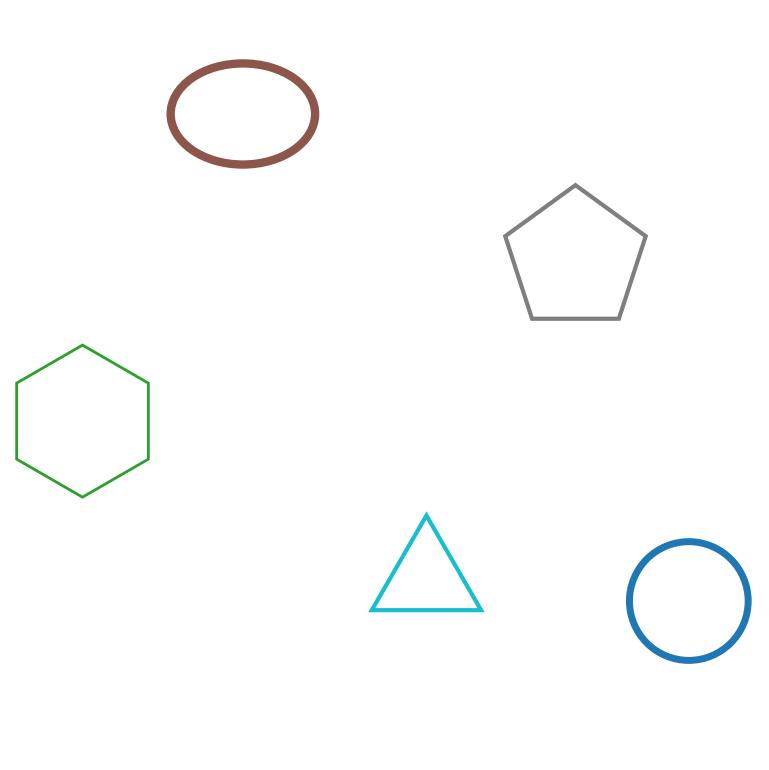[{"shape": "circle", "thickness": 2.5, "radius": 0.39, "center": [0.895, 0.219]}, {"shape": "hexagon", "thickness": 1, "radius": 0.49, "center": [0.107, 0.453]}, {"shape": "oval", "thickness": 3, "radius": 0.47, "center": [0.315, 0.852]}, {"shape": "pentagon", "thickness": 1.5, "radius": 0.48, "center": [0.747, 0.664]}, {"shape": "triangle", "thickness": 1.5, "radius": 0.41, "center": [0.554, 0.249]}]